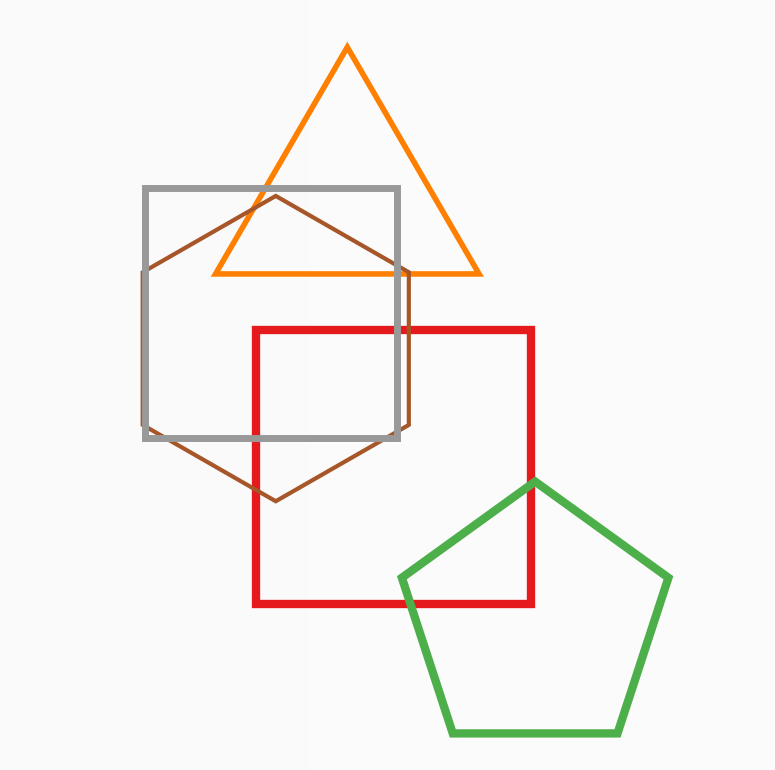[{"shape": "square", "thickness": 3, "radius": 0.89, "center": [0.508, 0.394]}, {"shape": "pentagon", "thickness": 3, "radius": 0.9, "center": [0.691, 0.194]}, {"shape": "triangle", "thickness": 2, "radius": 0.98, "center": [0.448, 0.742]}, {"shape": "hexagon", "thickness": 1.5, "radius": 0.99, "center": [0.356, 0.547]}, {"shape": "square", "thickness": 2.5, "radius": 0.81, "center": [0.349, 0.594]}]